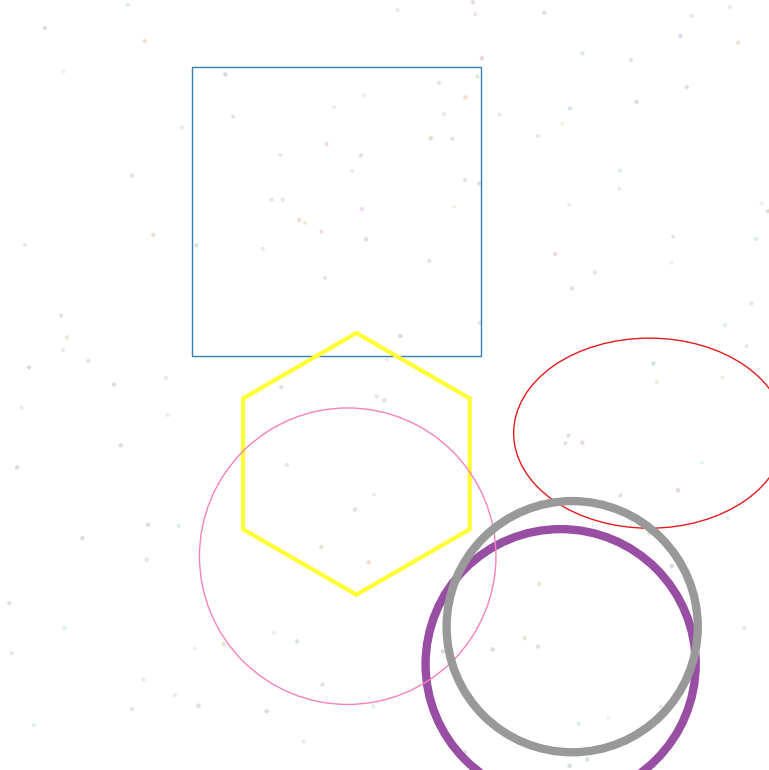[{"shape": "oval", "thickness": 0.5, "radius": 0.88, "center": [0.843, 0.437]}, {"shape": "square", "thickness": 0.5, "radius": 0.94, "center": [0.437, 0.725]}, {"shape": "circle", "thickness": 3, "radius": 0.88, "center": [0.728, 0.137]}, {"shape": "hexagon", "thickness": 1.5, "radius": 0.85, "center": [0.463, 0.398]}, {"shape": "circle", "thickness": 0.5, "radius": 0.96, "center": [0.452, 0.278]}, {"shape": "circle", "thickness": 3, "radius": 0.82, "center": [0.743, 0.186]}]